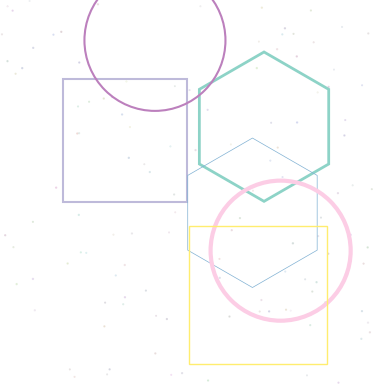[{"shape": "hexagon", "thickness": 2, "radius": 0.97, "center": [0.686, 0.671]}, {"shape": "square", "thickness": 1.5, "radius": 0.8, "center": [0.325, 0.635]}, {"shape": "hexagon", "thickness": 0.5, "radius": 0.97, "center": [0.656, 0.447]}, {"shape": "circle", "thickness": 3, "radius": 0.91, "center": [0.729, 0.349]}, {"shape": "circle", "thickness": 1.5, "radius": 0.92, "center": [0.402, 0.895]}, {"shape": "square", "thickness": 1, "radius": 0.89, "center": [0.669, 0.234]}]